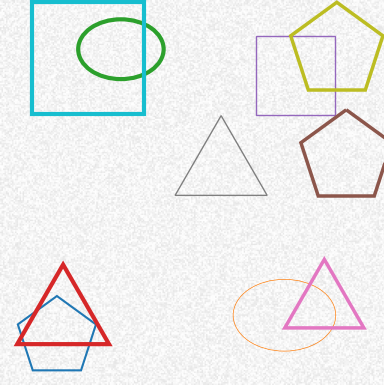[{"shape": "pentagon", "thickness": 1.5, "radius": 0.53, "center": [0.148, 0.124]}, {"shape": "oval", "thickness": 0.5, "radius": 0.67, "center": [0.739, 0.181]}, {"shape": "oval", "thickness": 3, "radius": 0.55, "center": [0.314, 0.872]}, {"shape": "triangle", "thickness": 3, "radius": 0.69, "center": [0.164, 0.175]}, {"shape": "square", "thickness": 1, "radius": 0.51, "center": [0.766, 0.804]}, {"shape": "pentagon", "thickness": 2.5, "radius": 0.62, "center": [0.899, 0.591]}, {"shape": "triangle", "thickness": 2.5, "radius": 0.59, "center": [0.842, 0.208]}, {"shape": "triangle", "thickness": 1, "radius": 0.69, "center": [0.574, 0.562]}, {"shape": "pentagon", "thickness": 2.5, "radius": 0.63, "center": [0.875, 0.868]}, {"shape": "square", "thickness": 3, "radius": 0.73, "center": [0.227, 0.85]}]